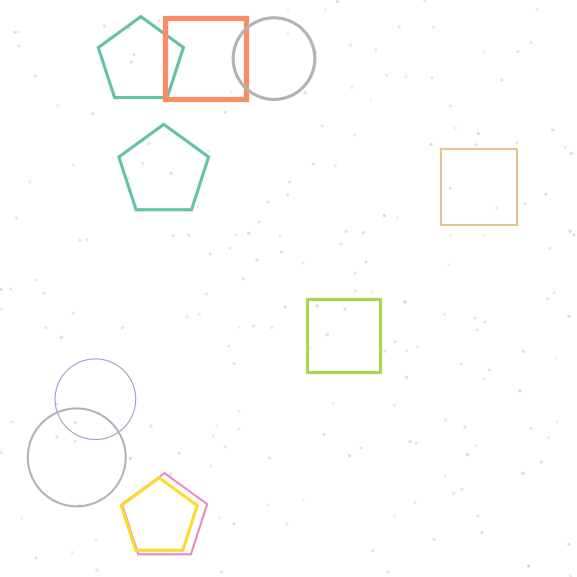[{"shape": "pentagon", "thickness": 1.5, "radius": 0.41, "center": [0.284, 0.702]}, {"shape": "pentagon", "thickness": 1.5, "radius": 0.39, "center": [0.244, 0.893]}, {"shape": "square", "thickness": 2.5, "radius": 0.35, "center": [0.356, 0.899]}, {"shape": "circle", "thickness": 0.5, "radius": 0.35, "center": [0.165, 0.308]}, {"shape": "pentagon", "thickness": 1, "radius": 0.39, "center": [0.285, 0.102]}, {"shape": "square", "thickness": 1.5, "radius": 0.32, "center": [0.595, 0.419]}, {"shape": "pentagon", "thickness": 1.5, "radius": 0.35, "center": [0.276, 0.102]}, {"shape": "square", "thickness": 1, "radius": 0.33, "center": [0.829, 0.675]}, {"shape": "circle", "thickness": 1, "radius": 0.42, "center": [0.133, 0.207]}, {"shape": "circle", "thickness": 1.5, "radius": 0.35, "center": [0.474, 0.898]}]